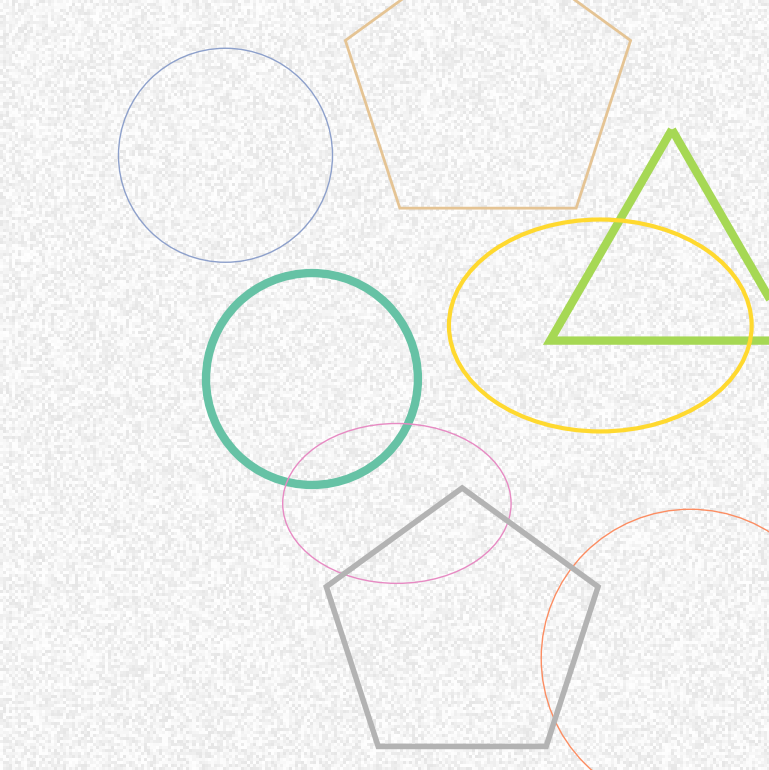[{"shape": "circle", "thickness": 3, "radius": 0.69, "center": [0.405, 0.508]}, {"shape": "circle", "thickness": 0.5, "radius": 0.97, "center": [0.896, 0.145]}, {"shape": "circle", "thickness": 0.5, "radius": 0.69, "center": [0.293, 0.798]}, {"shape": "oval", "thickness": 0.5, "radius": 0.74, "center": [0.515, 0.346]}, {"shape": "triangle", "thickness": 3, "radius": 0.91, "center": [0.873, 0.649]}, {"shape": "oval", "thickness": 1.5, "radius": 0.98, "center": [0.78, 0.577]}, {"shape": "pentagon", "thickness": 1, "radius": 0.97, "center": [0.634, 0.887]}, {"shape": "pentagon", "thickness": 2, "radius": 0.93, "center": [0.6, 0.181]}]